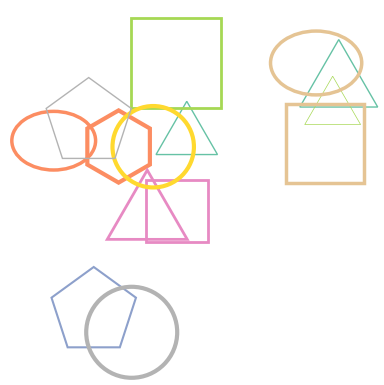[{"shape": "triangle", "thickness": 1, "radius": 0.58, "center": [0.88, 0.78]}, {"shape": "triangle", "thickness": 1, "radius": 0.46, "center": [0.485, 0.645]}, {"shape": "hexagon", "thickness": 3, "radius": 0.47, "center": [0.308, 0.619]}, {"shape": "oval", "thickness": 2.5, "radius": 0.54, "center": [0.14, 0.635]}, {"shape": "pentagon", "thickness": 1.5, "radius": 0.58, "center": [0.243, 0.191]}, {"shape": "triangle", "thickness": 2, "radius": 0.6, "center": [0.382, 0.438]}, {"shape": "square", "thickness": 2, "radius": 0.4, "center": [0.459, 0.453]}, {"shape": "square", "thickness": 2, "radius": 0.58, "center": [0.457, 0.837]}, {"shape": "triangle", "thickness": 0.5, "radius": 0.42, "center": [0.864, 0.718]}, {"shape": "circle", "thickness": 3, "radius": 0.53, "center": [0.398, 0.619]}, {"shape": "square", "thickness": 2.5, "radius": 0.51, "center": [0.845, 0.627]}, {"shape": "oval", "thickness": 2.5, "radius": 0.59, "center": [0.821, 0.836]}, {"shape": "circle", "thickness": 3, "radius": 0.59, "center": [0.342, 0.137]}, {"shape": "pentagon", "thickness": 1, "radius": 0.58, "center": [0.23, 0.682]}]